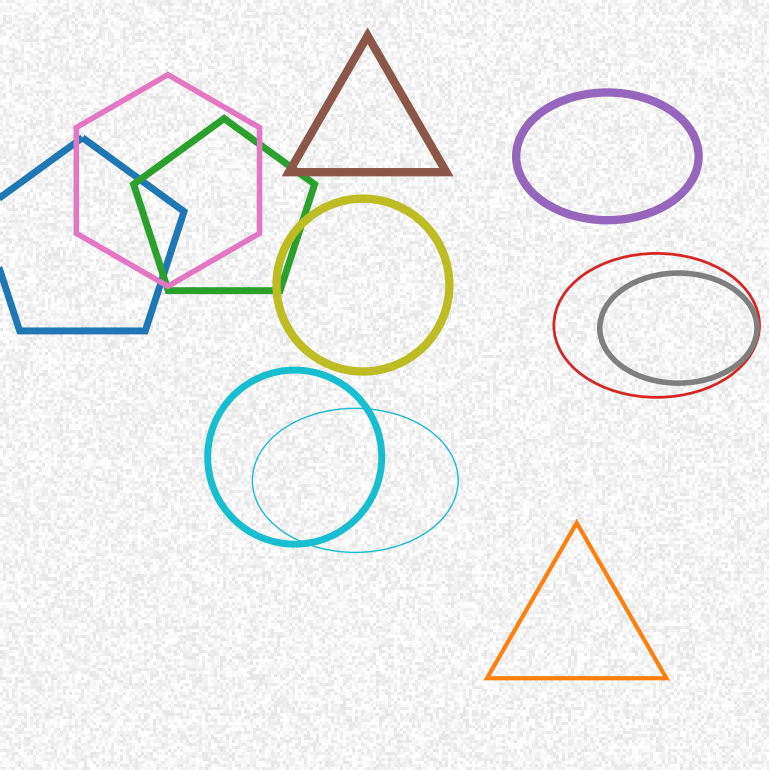[{"shape": "pentagon", "thickness": 2.5, "radius": 0.69, "center": [0.107, 0.682]}, {"shape": "triangle", "thickness": 1.5, "radius": 0.67, "center": [0.749, 0.186]}, {"shape": "pentagon", "thickness": 2.5, "radius": 0.62, "center": [0.291, 0.722]}, {"shape": "oval", "thickness": 1, "radius": 0.67, "center": [0.853, 0.577]}, {"shape": "oval", "thickness": 3, "radius": 0.59, "center": [0.789, 0.797]}, {"shape": "triangle", "thickness": 3, "radius": 0.59, "center": [0.477, 0.835]}, {"shape": "hexagon", "thickness": 2, "radius": 0.69, "center": [0.218, 0.766]}, {"shape": "oval", "thickness": 2, "radius": 0.51, "center": [0.881, 0.574]}, {"shape": "circle", "thickness": 3, "radius": 0.56, "center": [0.471, 0.63]}, {"shape": "oval", "thickness": 0.5, "radius": 0.67, "center": [0.461, 0.376]}, {"shape": "circle", "thickness": 2.5, "radius": 0.57, "center": [0.383, 0.406]}]